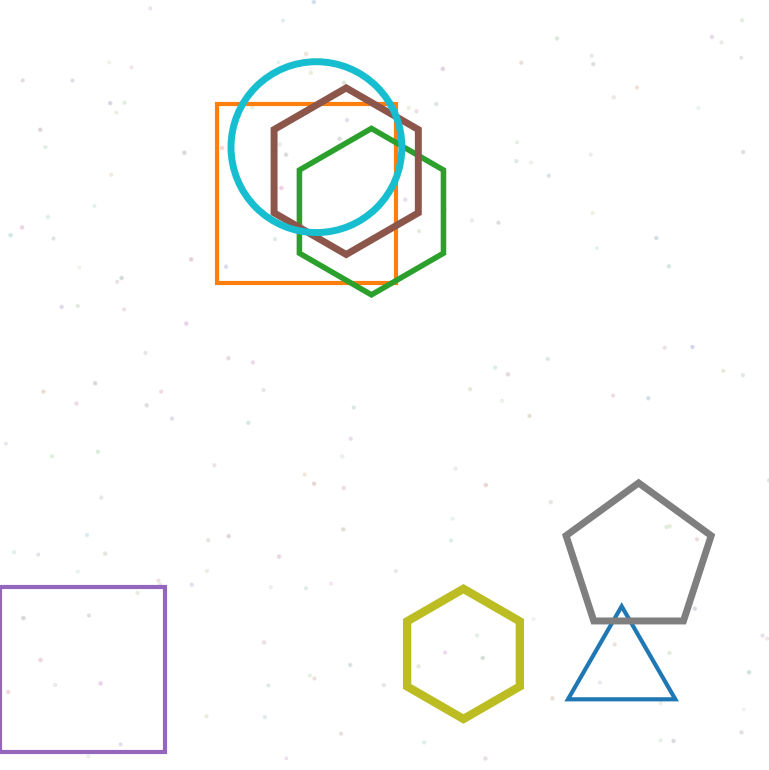[{"shape": "triangle", "thickness": 1.5, "radius": 0.4, "center": [0.807, 0.132]}, {"shape": "square", "thickness": 1.5, "radius": 0.58, "center": [0.398, 0.748]}, {"shape": "hexagon", "thickness": 2, "radius": 0.54, "center": [0.482, 0.725]}, {"shape": "square", "thickness": 1.5, "radius": 0.53, "center": [0.107, 0.13]}, {"shape": "hexagon", "thickness": 2.5, "radius": 0.54, "center": [0.45, 0.778]}, {"shape": "pentagon", "thickness": 2.5, "radius": 0.5, "center": [0.829, 0.274]}, {"shape": "hexagon", "thickness": 3, "radius": 0.42, "center": [0.602, 0.151]}, {"shape": "circle", "thickness": 2.5, "radius": 0.55, "center": [0.411, 0.809]}]